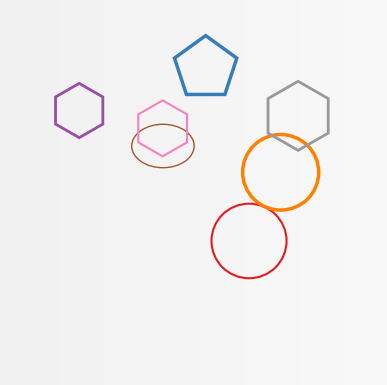[{"shape": "circle", "thickness": 1.5, "radius": 0.48, "center": [0.643, 0.374]}, {"shape": "pentagon", "thickness": 2.5, "radius": 0.42, "center": [0.531, 0.823]}, {"shape": "hexagon", "thickness": 2, "radius": 0.35, "center": [0.204, 0.713]}, {"shape": "circle", "thickness": 2.5, "radius": 0.49, "center": [0.724, 0.552]}, {"shape": "oval", "thickness": 1, "radius": 0.4, "center": [0.42, 0.621]}, {"shape": "hexagon", "thickness": 1.5, "radius": 0.36, "center": [0.42, 0.667]}, {"shape": "hexagon", "thickness": 2, "radius": 0.45, "center": [0.769, 0.699]}]